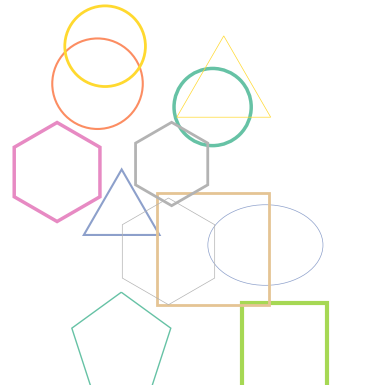[{"shape": "pentagon", "thickness": 1, "radius": 0.68, "center": [0.315, 0.106]}, {"shape": "circle", "thickness": 2.5, "radius": 0.5, "center": [0.552, 0.722]}, {"shape": "circle", "thickness": 1.5, "radius": 0.59, "center": [0.253, 0.783]}, {"shape": "triangle", "thickness": 1.5, "radius": 0.57, "center": [0.316, 0.446]}, {"shape": "oval", "thickness": 0.5, "radius": 0.75, "center": [0.689, 0.364]}, {"shape": "hexagon", "thickness": 2.5, "radius": 0.64, "center": [0.148, 0.553]}, {"shape": "square", "thickness": 3, "radius": 0.55, "center": [0.739, 0.103]}, {"shape": "triangle", "thickness": 0.5, "radius": 0.7, "center": [0.581, 0.766]}, {"shape": "circle", "thickness": 2, "radius": 0.52, "center": [0.273, 0.88]}, {"shape": "square", "thickness": 2, "radius": 0.73, "center": [0.554, 0.353]}, {"shape": "hexagon", "thickness": 0.5, "radius": 0.69, "center": [0.438, 0.347]}, {"shape": "hexagon", "thickness": 2, "radius": 0.54, "center": [0.446, 0.574]}]